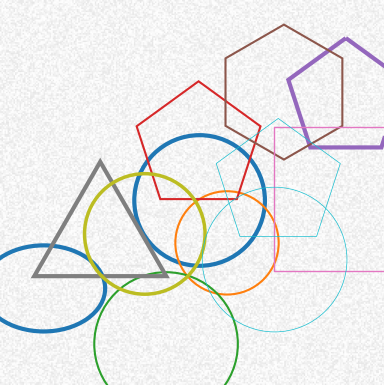[{"shape": "oval", "thickness": 3, "radius": 0.8, "center": [0.113, 0.251]}, {"shape": "circle", "thickness": 3, "radius": 0.85, "center": [0.518, 0.479]}, {"shape": "circle", "thickness": 1.5, "radius": 0.67, "center": [0.59, 0.369]}, {"shape": "circle", "thickness": 1.5, "radius": 0.93, "center": [0.431, 0.107]}, {"shape": "pentagon", "thickness": 1.5, "radius": 0.85, "center": [0.516, 0.62]}, {"shape": "pentagon", "thickness": 3, "radius": 0.79, "center": [0.898, 0.744]}, {"shape": "hexagon", "thickness": 1.5, "radius": 0.88, "center": [0.737, 0.761]}, {"shape": "square", "thickness": 1, "radius": 0.94, "center": [0.898, 0.482]}, {"shape": "triangle", "thickness": 3, "radius": 0.99, "center": [0.26, 0.382]}, {"shape": "circle", "thickness": 2.5, "radius": 0.78, "center": [0.376, 0.392]}, {"shape": "circle", "thickness": 0.5, "radius": 0.94, "center": [0.713, 0.326]}, {"shape": "pentagon", "thickness": 0.5, "radius": 0.85, "center": [0.723, 0.523]}]